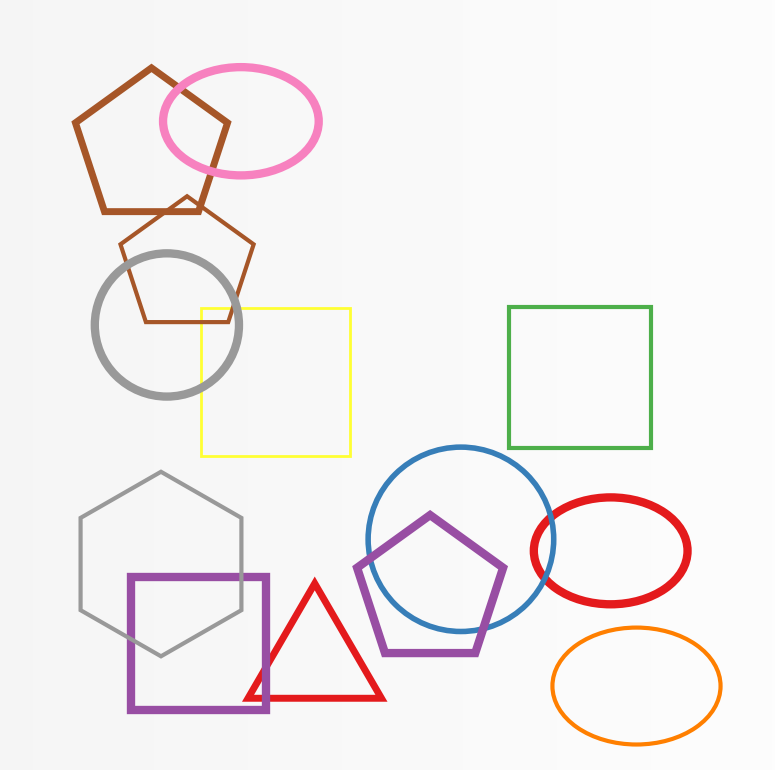[{"shape": "triangle", "thickness": 2.5, "radius": 0.5, "center": [0.406, 0.143]}, {"shape": "oval", "thickness": 3, "radius": 0.5, "center": [0.788, 0.285]}, {"shape": "circle", "thickness": 2, "radius": 0.6, "center": [0.595, 0.3]}, {"shape": "square", "thickness": 1.5, "radius": 0.46, "center": [0.749, 0.51]}, {"shape": "square", "thickness": 3, "radius": 0.43, "center": [0.256, 0.165]}, {"shape": "pentagon", "thickness": 3, "radius": 0.5, "center": [0.555, 0.232]}, {"shape": "oval", "thickness": 1.5, "radius": 0.54, "center": [0.821, 0.109]}, {"shape": "square", "thickness": 1, "radius": 0.48, "center": [0.356, 0.504]}, {"shape": "pentagon", "thickness": 2.5, "radius": 0.52, "center": [0.195, 0.809]}, {"shape": "pentagon", "thickness": 1.5, "radius": 0.45, "center": [0.241, 0.655]}, {"shape": "oval", "thickness": 3, "radius": 0.5, "center": [0.311, 0.843]}, {"shape": "circle", "thickness": 3, "radius": 0.47, "center": [0.215, 0.578]}, {"shape": "hexagon", "thickness": 1.5, "radius": 0.6, "center": [0.208, 0.267]}]